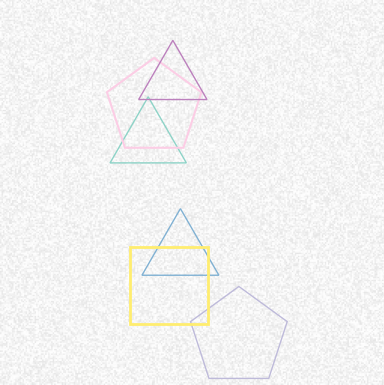[{"shape": "triangle", "thickness": 1, "radius": 0.57, "center": [0.385, 0.634]}, {"shape": "pentagon", "thickness": 1, "radius": 0.66, "center": [0.62, 0.124]}, {"shape": "triangle", "thickness": 1, "radius": 0.58, "center": [0.469, 0.343]}, {"shape": "pentagon", "thickness": 1.5, "radius": 0.65, "center": [0.4, 0.721]}, {"shape": "triangle", "thickness": 1, "radius": 0.51, "center": [0.449, 0.793]}, {"shape": "square", "thickness": 2, "radius": 0.51, "center": [0.439, 0.259]}]